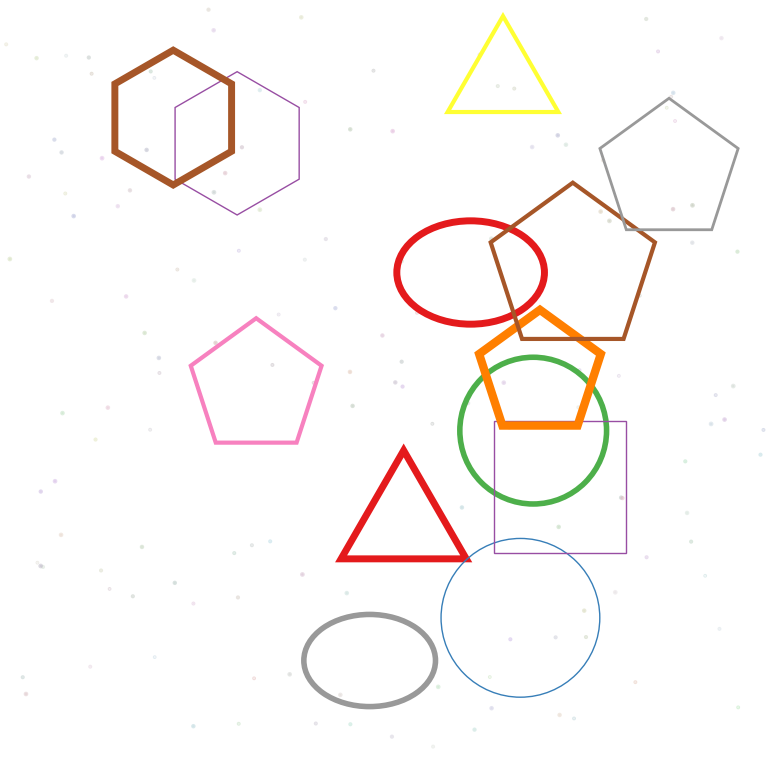[{"shape": "triangle", "thickness": 2.5, "radius": 0.47, "center": [0.524, 0.321]}, {"shape": "oval", "thickness": 2.5, "radius": 0.48, "center": [0.611, 0.646]}, {"shape": "circle", "thickness": 0.5, "radius": 0.52, "center": [0.676, 0.198]}, {"shape": "circle", "thickness": 2, "radius": 0.48, "center": [0.692, 0.441]}, {"shape": "hexagon", "thickness": 0.5, "radius": 0.47, "center": [0.308, 0.814]}, {"shape": "square", "thickness": 0.5, "radius": 0.43, "center": [0.727, 0.367]}, {"shape": "pentagon", "thickness": 3, "radius": 0.42, "center": [0.701, 0.515]}, {"shape": "triangle", "thickness": 1.5, "radius": 0.42, "center": [0.653, 0.896]}, {"shape": "hexagon", "thickness": 2.5, "radius": 0.44, "center": [0.225, 0.847]}, {"shape": "pentagon", "thickness": 1.5, "radius": 0.56, "center": [0.744, 0.651]}, {"shape": "pentagon", "thickness": 1.5, "radius": 0.45, "center": [0.333, 0.497]}, {"shape": "oval", "thickness": 2, "radius": 0.43, "center": [0.48, 0.142]}, {"shape": "pentagon", "thickness": 1, "radius": 0.47, "center": [0.869, 0.778]}]